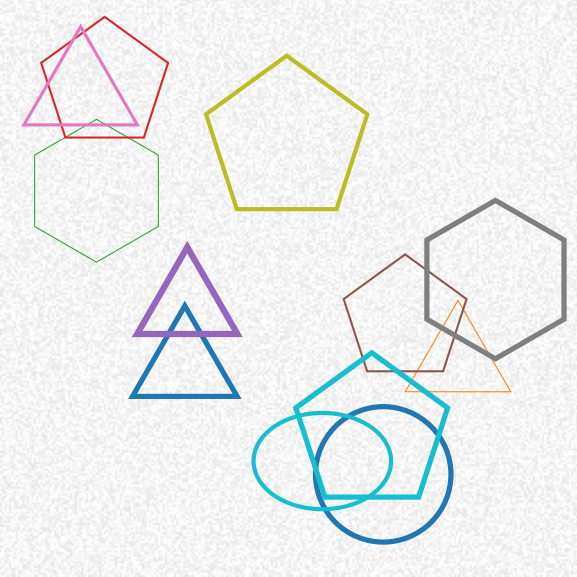[{"shape": "circle", "thickness": 2.5, "radius": 0.59, "center": [0.664, 0.178]}, {"shape": "triangle", "thickness": 2.5, "radius": 0.52, "center": [0.32, 0.365]}, {"shape": "triangle", "thickness": 0.5, "radius": 0.53, "center": [0.793, 0.374]}, {"shape": "hexagon", "thickness": 0.5, "radius": 0.62, "center": [0.167, 0.669]}, {"shape": "pentagon", "thickness": 1, "radius": 0.58, "center": [0.181, 0.854]}, {"shape": "triangle", "thickness": 3, "radius": 0.5, "center": [0.324, 0.471]}, {"shape": "pentagon", "thickness": 1, "radius": 0.56, "center": [0.702, 0.447]}, {"shape": "triangle", "thickness": 1.5, "radius": 0.57, "center": [0.14, 0.84]}, {"shape": "hexagon", "thickness": 2.5, "radius": 0.69, "center": [0.858, 0.515]}, {"shape": "pentagon", "thickness": 2, "radius": 0.73, "center": [0.496, 0.756]}, {"shape": "pentagon", "thickness": 2.5, "radius": 0.69, "center": [0.644, 0.25]}, {"shape": "oval", "thickness": 2, "radius": 0.6, "center": [0.558, 0.201]}]